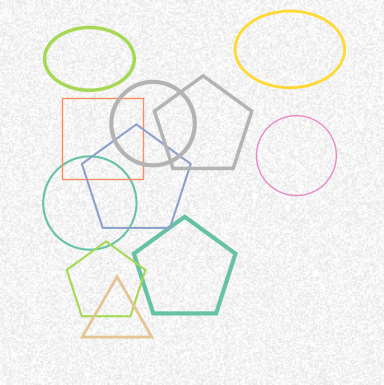[{"shape": "circle", "thickness": 1.5, "radius": 0.61, "center": [0.233, 0.473]}, {"shape": "pentagon", "thickness": 3, "radius": 0.69, "center": [0.48, 0.298]}, {"shape": "square", "thickness": 1, "radius": 0.53, "center": [0.266, 0.641]}, {"shape": "pentagon", "thickness": 1.5, "radius": 0.74, "center": [0.354, 0.528]}, {"shape": "circle", "thickness": 1, "radius": 0.52, "center": [0.77, 0.596]}, {"shape": "oval", "thickness": 2.5, "radius": 0.58, "center": [0.232, 0.847]}, {"shape": "pentagon", "thickness": 1.5, "radius": 0.54, "center": [0.276, 0.266]}, {"shape": "oval", "thickness": 2, "radius": 0.71, "center": [0.753, 0.872]}, {"shape": "triangle", "thickness": 2, "radius": 0.52, "center": [0.304, 0.177]}, {"shape": "pentagon", "thickness": 2.5, "radius": 0.66, "center": [0.528, 0.67]}, {"shape": "circle", "thickness": 3, "radius": 0.54, "center": [0.398, 0.679]}]